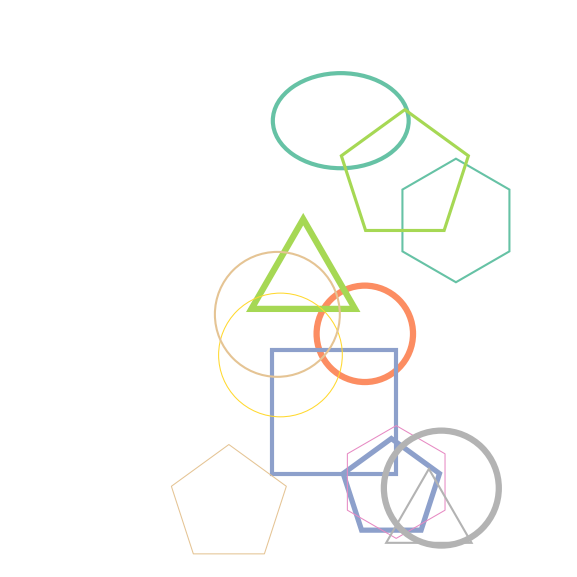[{"shape": "oval", "thickness": 2, "radius": 0.59, "center": [0.59, 0.79]}, {"shape": "hexagon", "thickness": 1, "radius": 0.53, "center": [0.789, 0.617]}, {"shape": "circle", "thickness": 3, "radius": 0.42, "center": [0.632, 0.421]}, {"shape": "pentagon", "thickness": 2.5, "radius": 0.44, "center": [0.678, 0.152]}, {"shape": "square", "thickness": 2, "radius": 0.54, "center": [0.578, 0.286]}, {"shape": "hexagon", "thickness": 0.5, "radius": 0.49, "center": [0.686, 0.165]}, {"shape": "triangle", "thickness": 3, "radius": 0.52, "center": [0.525, 0.516]}, {"shape": "pentagon", "thickness": 1.5, "radius": 0.58, "center": [0.701, 0.694]}, {"shape": "circle", "thickness": 0.5, "radius": 0.54, "center": [0.486, 0.384]}, {"shape": "circle", "thickness": 1, "radius": 0.54, "center": [0.48, 0.455]}, {"shape": "pentagon", "thickness": 0.5, "radius": 0.52, "center": [0.396, 0.125]}, {"shape": "triangle", "thickness": 1, "radius": 0.43, "center": [0.743, 0.102]}, {"shape": "circle", "thickness": 3, "radius": 0.5, "center": [0.764, 0.154]}]